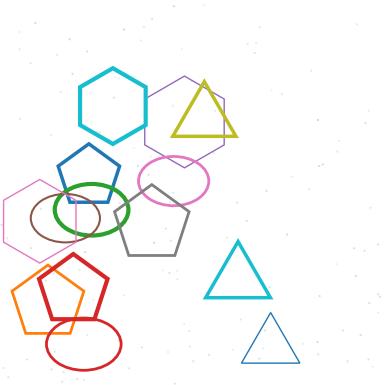[{"shape": "pentagon", "thickness": 2.5, "radius": 0.42, "center": [0.231, 0.543]}, {"shape": "triangle", "thickness": 1, "radius": 0.44, "center": [0.703, 0.101]}, {"shape": "pentagon", "thickness": 2, "radius": 0.49, "center": [0.125, 0.213]}, {"shape": "oval", "thickness": 3, "radius": 0.48, "center": [0.238, 0.455]}, {"shape": "oval", "thickness": 2, "radius": 0.48, "center": [0.218, 0.106]}, {"shape": "pentagon", "thickness": 3, "radius": 0.47, "center": [0.19, 0.247]}, {"shape": "hexagon", "thickness": 1, "radius": 0.6, "center": [0.479, 0.683]}, {"shape": "oval", "thickness": 1.5, "radius": 0.45, "center": [0.17, 0.433]}, {"shape": "hexagon", "thickness": 1, "radius": 0.54, "center": [0.103, 0.425]}, {"shape": "oval", "thickness": 2, "radius": 0.46, "center": [0.451, 0.53]}, {"shape": "pentagon", "thickness": 2, "radius": 0.51, "center": [0.394, 0.419]}, {"shape": "triangle", "thickness": 2.5, "radius": 0.47, "center": [0.531, 0.693]}, {"shape": "triangle", "thickness": 2.5, "radius": 0.49, "center": [0.618, 0.275]}, {"shape": "hexagon", "thickness": 3, "radius": 0.49, "center": [0.293, 0.724]}]